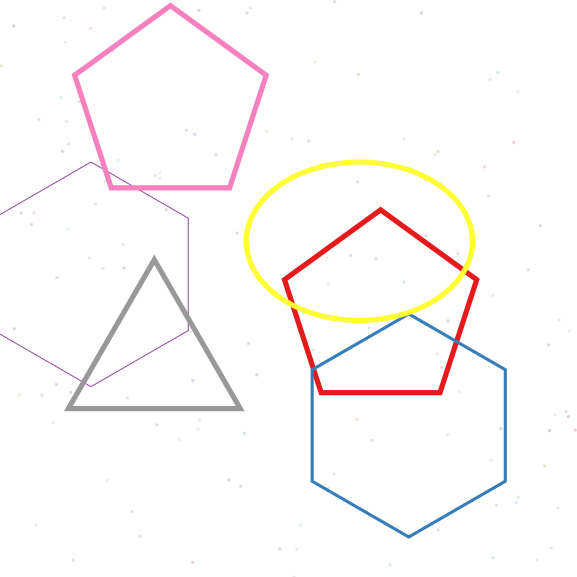[{"shape": "pentagon", "thickness": 2.5, "radius": 0.88, "center": [0.659, 0.461]}, {"shape": "hexagon", "thickness": 1.5, "radius": 0.97, "center": [0.708, 0.262]}, {"shape": "hexagon", "thickness": 0.5, "radius": 0.97, "center": [0.158, 0.524]}, {"shape": "oval", "thickness": 2.5, "radius": 0.98, "center": [0.622, 0.581]}, {"shape": "pentagon", "thickness": 2.5, "radius": 0.87, "center": [0.295, 0.815]}, {"shape": "triangle", "thickness": 2.5, "radius": 0.86, "center": [0.267, 0.378]}]